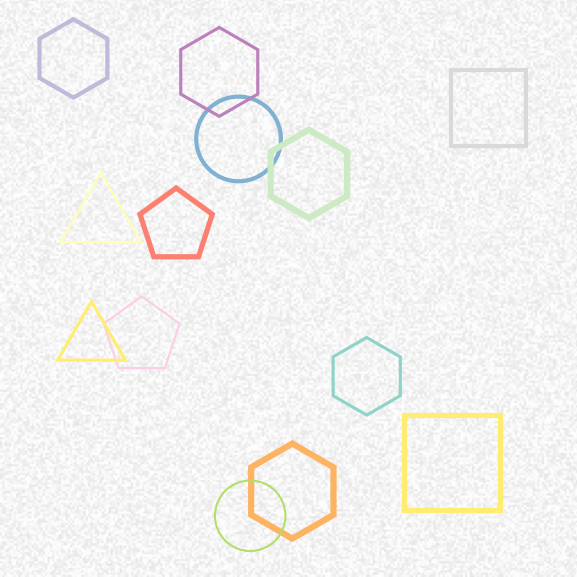[{"shape": "hexagon", "thickness": 1.5, "radius": 0.34, "center": [0.635, 0.348]}, {"shape": "triangle", "thickness": 1, "radius": 0.4, "center": [0.175, 0.62]}, {"shape": "hexagon", "thickness": 2, "radius": 0.34, "center": [0.127, 0.898]}, {"shape": "pentagon", "thickness": 2.5, "radius": 0.33, "center": [0.305, 0.608]}, {"shape": "circle", "thickness": 2, "radius": 0.37, "center": [0.413, 0.759]}, {"shape": "hexagon", "thickness": 3, "radius": 0.41, "center": [0.506, 0.149]}, {"shape": "circle", "thickness": 1, "radius": 0.31, "center": [0.433, 0.106]}, {"shape": "pentagon", "thickness": 1, "radius": 0.34, "center": [0.245, 0.417]}, {"shape": "square", "thickness": 2, "radius": 0.33, "center": [0.846, 0.812]}, {"shape": "hexagon", "thickness": 1.5, "radius": 0.38, "center": [0.38, 0.875]}, {"shape": "hexagon", "thickness": 3, "radius": 0.38, "center": [0.535, 0.698]}, {"shape": "square", "thickness": 2.5, "radius": 0.41, "center": [0.783, 0.198]}, {"shape": "triangle", "thickness": 1.5, "radius": 0.34, "center": [0.158, 0.409]}]